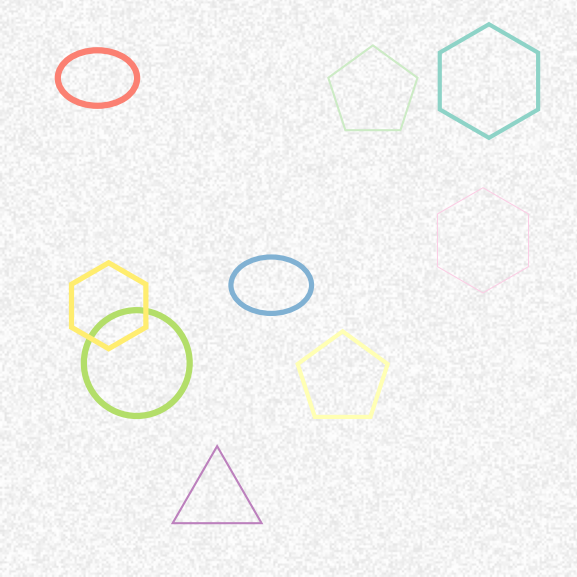[{"shape": "hexagon", "thickness": 2, "radius": 0.49, "center": [0.847, 0.859]}, {"shape": "pentagon", "thickness": 2, "radius": 0.41, "center": [0.593, 0.343]}, {"shape": "oval", "thickness": 3, "radius": 0.34, "center": [0.169, 0.864]}, {"shape": "oval", "thickness": 2.5, "radius": 0.35, "center": [0.47, 0.505]}, {"shape": "circle", "thickness": 3, "radius": 0.46, "center": [0.237, 0.37]}, {"shape": "hexagon", "thickness": 0.5, "radius": 0.46, "center": [0.836, 0.583]}, {"shape": "triangle", "thickness": 1, "radius": 0.44, "center": [0.376, 0.138]}, {"shape": "pentagon", "thickness": 1, "radius": 0.41, "center": [0.646, 0.839]}, {"shape": "hexagon", "thickness": 2.5, "radius": 0.37, "center": [0.188, 0.47]}]